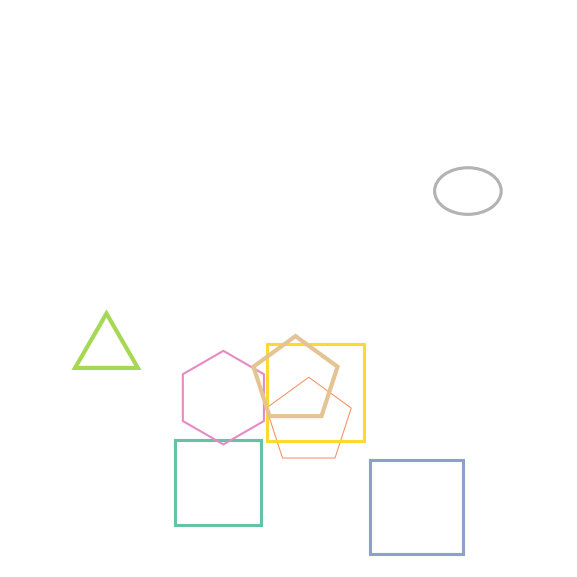[{"shape": "square", "thickness": 1.5, "radius": 0.37, "center": [0.377, 0.163]}, {"shape": "pentagon", "thickness": 0.5, "radius": 0.39, "center": [0.535, 0.269]}, {"shape": "square", "thickness": 1.5, "radius": 0.41, "center": [0.721, 0.122]}, {"shape": "hexagon", "thickness": 1, "radius": 0.41, "center": [0.387, 0.311]}, {"shape": "triangle", "thickness": 2, "radius": 0.31, "center": [0.184, 0.393]}, {"shape": "square", "thickness": 1.5, "radius": 0.42, "center": [0.546, 0.32]}, {"shape": "pentagon", "thickness": 2, "radius": 0.38, "center": [0.512, 0.341]}, {"shape": "oval", "thickness": 1.5, "radius": 0.29, "center": [0.81, 0.668]}]